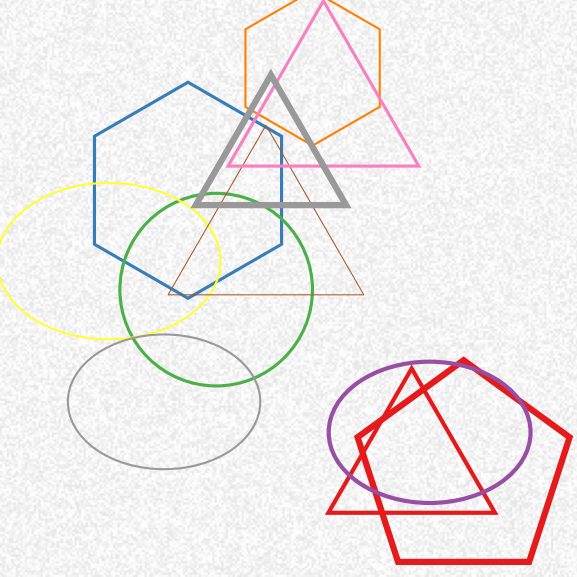[{"shape": "triangle", "thickness": 2, "radius": 0.83, "center": [0.713, 0.194]}, {"shape": "pentagon", "thickness": 3, "radius": 0.97, "center": [0.803, 0.182]}, {"shape": "hexagon", "thickness": 1.5, "radius": 0.94, "center": [0.326, 0.67]}, {"shape": "circle", "thickness": 1.5, "radius": 0.83, "center": [0.374, 0.498]}, {"shape": "oval", "thickness": 2, "radius": 0.87, "center": [0.744, 0.251]}, {"shape": "hexagon", "thickness": 1, "radius": 0.67, "center": [0.541, 0.881]}, {"shape": "oval", "thickness": 1, "radius": 0.97, "center": [0.188, 0.547]}, {"shape": "triangle", "thickness": 0.5, "radius": 0.98, "center": [0.461, 0.586]}, {"shape": "triangle", "thickness": 1.5, "radius": 0.95, "center": [0.56, 0.807]}, {"shape": "oval", "thickness": 1, "radius": 0.83, "center": [0.284, 0.303]}, {"shape": "triangle", "thickness": 3, "radius": 0.75, "center": [0.469, 0.719]}]